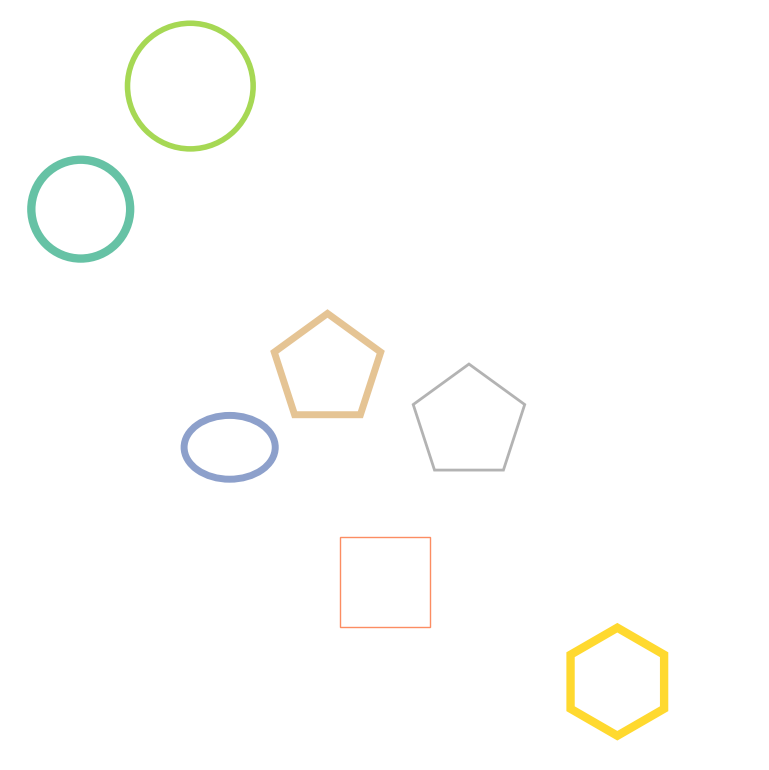[{"shape": "circle", "thickness": 3, "radius": 0.32, "center": [0.105, 0.728]}, {"shape": "square", "thickness": 0.5, "radius": 0.29, "center": [0.5, 0.244]}, {"shape": "oval", "thickness": 2.5, "radius": 0.3, "center": [0.298, 0.419]}, {"shape": "circle", "thickness": 2, "radius": 0.41, "center": [0.247, 0.888]}, {"shape": "hexagon", "thickness": 3, "radius": 0.35, "center": [0.802, 0.115]}, {"shape": "pentagon", "thickness": 2.5, "radius": 0.36, "center": [0.425, 0.52]}, {"shape": "pentagon", "thickness": 1, "radius": 0.38, "center": [0.609, 0.451]}]